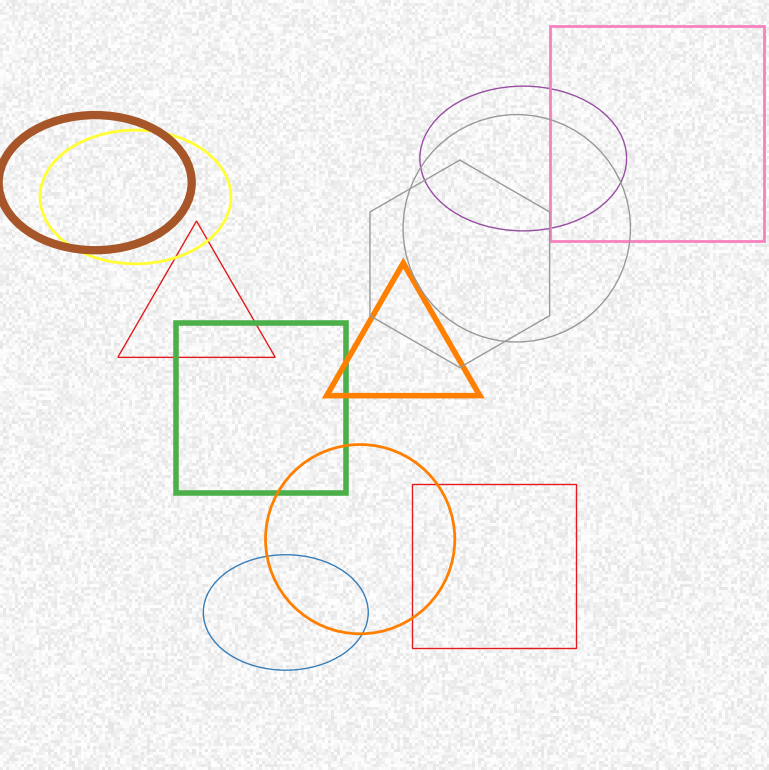[{"shape": "triangle", "thickness": 0.5, "radius": 0.59, "center": [0.255, 0.595]}, {"shape": "square", "thickness": 0.5, "radius": 0.53, "center": [0.642, 0.265]}, {"shape": "oval", "thickness": 0.5, "radius": 0.54, "center": [0.371, 0.205]}, {"shape": "square", "thickness": 2, "radius": 0.55, "center": [0.339, 0.47]}, {"shape": "oval", "thickness": 0.5, "radius": 0.67, "center": [0.68, 0.794]}, {"shape": "triangle", "thickness": 2, "radius": 0.57, "center": [0.524, 0.544]}, {"shape": "circle", "thickness": 1, "radius": 0.61, "center": [0.468, 0.3]}, {"shape": "oval", "thickness": 1, "radius": 0.62, "center": [0.176, 0.744]}, {"shape": "oval", "thickness": 3, "radius": 0.63, "center": [0.124, 0.763]}, {"shape": "square", "thickness": 1, "radius": 0.7, "center": [0.853, 0.827]}, {"shape": "hexagon", "thickness": 0.5, "radius": 0.67, "center": [0.597, 0.657]}, {"shape": "circle", "thickness": 0.5, "radius": 0.74, "center": [0.671, 0.704]}]